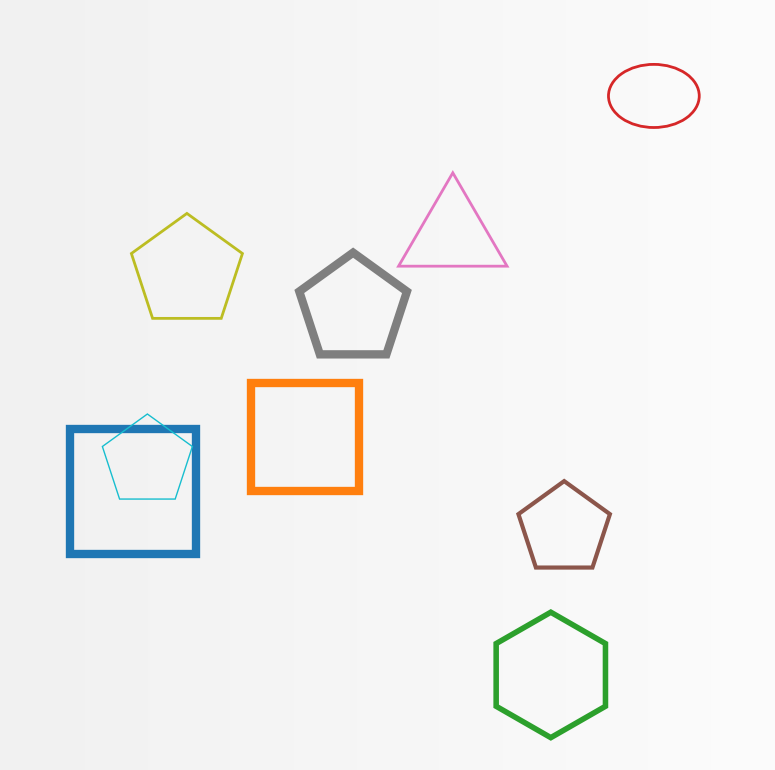[{"shape": "square", "thickness": 3, "radius": 0.41, "center": [0.172, 0.362]}, {"shape": "square", "thickness": 3, "radius": 0.35, "center": [0.394, 0.433]}, {"shape": "hexagon", "thickness": 2, "radius": 0.41, "center": [0.711, 0.123]}, {"shape": "oval", "thickness": 1, "radius": 0.29, "center": [0.844, 0.875]}, {"shape": "pentagon", "thickness": 1.5, "radius": 0.31, "center": [0.728, 0.313]}, {"shape": "triangle", "thickness": 1, "radius": 0.4, "center": [0.584, 0.695]}, {"shape": "pentagon", "thickness": 3, "radius": 0.37, "center": [0.456, 0.599]}, {"shape": "pentagon", "thickness": 1, "radius": 0.38, "center": [0.241, 0.647]}, {"shape": "pentagon", "thickness": 0.5, "radius": 0.31, "center": [0.19, 0.401]}]